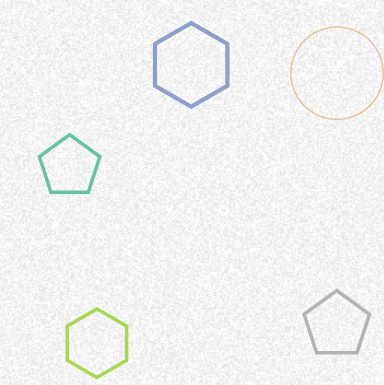[{"shape": "pentagon", "thickness": 2.5, "radius": 0.41, "center": [0.181, 0.567]}, {"shape": "hexagon", "thickness": 3, "radius": 0.54, "center": [0.497, 0.832]}, {"shape": "hexagon", "thickness": 2.5, "radius": 0.45, "center": [0.252, 0.109]}, {"shape": "circle", "thickness": 1, "radius": 0.6, "center": [0.876, 0.81]}, {"shape": "pentagon", "thickness": 2.5, "radius": 0.45, "center": [0.875, 0.156]}]